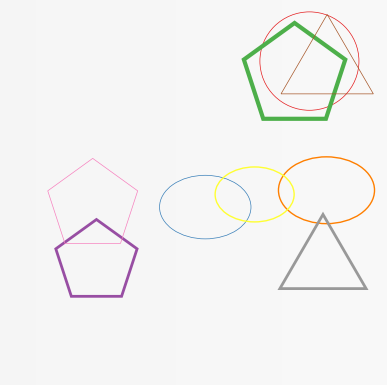[{"shape": "circle", "thickness": 0.5, "radius": 0.64, "center": [0.798, 0.841]}, {"shape": "oval", "thickness": 0.5, "radius": 0.59, "center": [0.53, 0.462]}, {"shape": "pentagon", "thickness": 3, "radius": 0.69, "center": [0.76, 0.803]}, {"shape": "pentagon", "thickness": 2, "radius": 0.55, "center": [0.249, 0.32]}, {"shape": "oval", "thickness": 1, "radius": 0.62, "center": [0.843, 0.506]}, {"shape": "oval", "thickness": 1, "radius": 0.51, "center": [0.657, 0.495]}, {"shape": "triangle", "thickness": 0.5, "radius": 0.69, "center": [0.844, 0.825]}, {"shape": "pentagon", "thickness": 0.5, "radius": 0.61, "center": [0.239, 0.467]}, {"shape": "triangle", "thickness": 2, "radius": 0.64, "center": [0.834, 0.315]}]